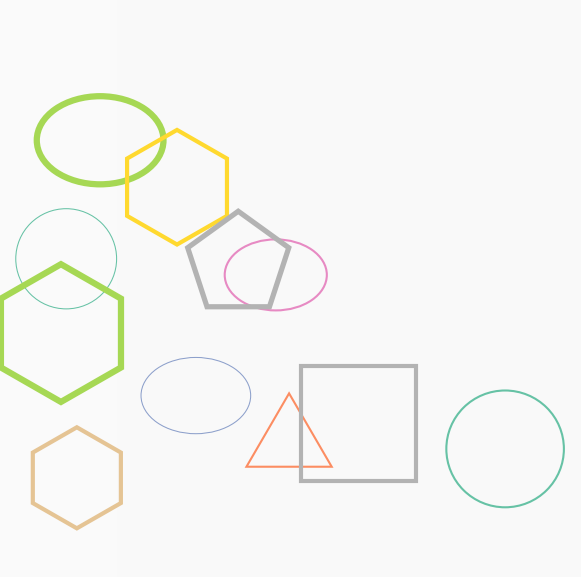[{"shape": "circle", "thickness": 1, "radius": 0.51, "center": [0.869, 0.222]}, {"shape": "circle", "thickness": 0.5, "radius": 0.43, "center": [0.114, 0.551]}, {"shape": "triangle", "thickness": 1, "radius": 0.42, "center": [0.497, 0.233]}, {"shape": "oval", "thickness": 0.5, "radius": 0.47, "center": [0.337, 0.314]}, {"shape": "oval", "thickness": 1, "radius": 0.44, "center": [0.474, 0.523]}, {"shape": "hexagon", "thickness": 3, "radius": 0.6, "center": [0.105, 0.422]}, {"shape": "oval", "thickness": 3, "radius": 0.54, "center": [0.172, 0.756]}, {"shape": "hexagon", "thickness": 2, "radius": 0.5, "center": [0.305, 0.675]}, {"shape": "hexagon", "thickness": 2, "radius": 0.44, "center": [0.132, 0.172]}, {"shape": "square", "thickness": 2, "radius": 0.5, "center": [0.616, 0.265]}, {"shape": "pentagon", "thickness": 2.5, "radius": 0.46, "center": [0.41, 0.542]}]